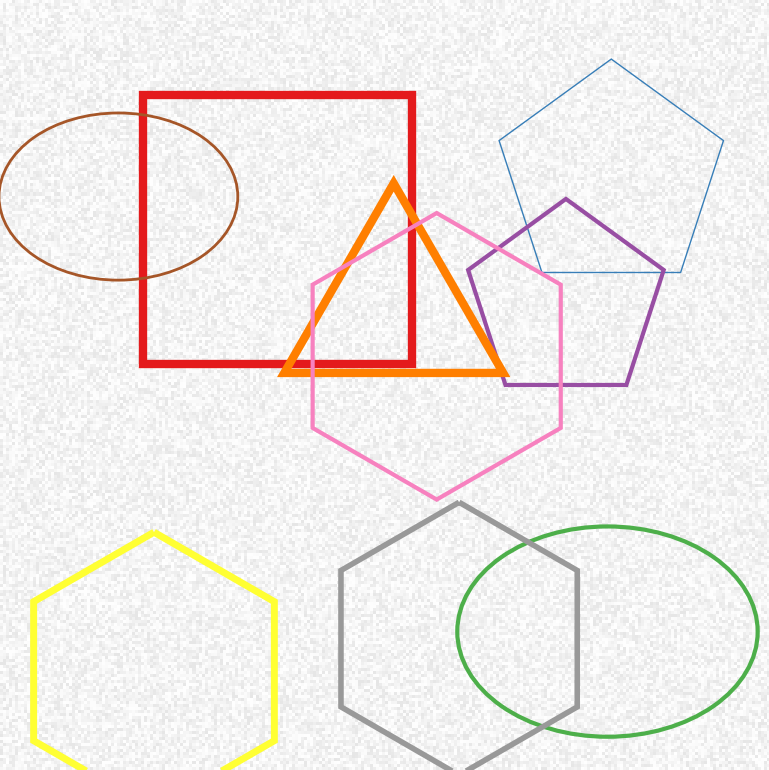[{"shape": "square", "thickness": 3, "radius": 0.88, "center": [0.361, 0.702]}, {"shape": "pentagon", "thickness": 0.5, "radius": 0.77, "center": [0.794, 0.77]}, {"shape": "oval", "thickness": 1.5, "radius": 0.98, "center": [0.789, 0.18]}, {"shape": "pentagon", "thickness": 1.5, "radius": 0.67, "center": [0.735, 0.608]}, {"shape": "triangle", "thickness": 3, "radius": 0.82, "center": [0.511, 0.598]}, {"shape": "hexagon", "thickness": 2.5, "radius": 0.9, "center": [0.2, 0.128]}, {"shape": "oval", "thickness": 1, "radius": 0.78, "center": [0.154, 0.745]}, {"shape": "hexagon", "thickness": 1.5, "radius": 0.93, "center": [0.567, 0.537]}, {"shape": "hexagon", "thickness": 2, "radius": 0.89, "center": [0.596, 0.171]}]